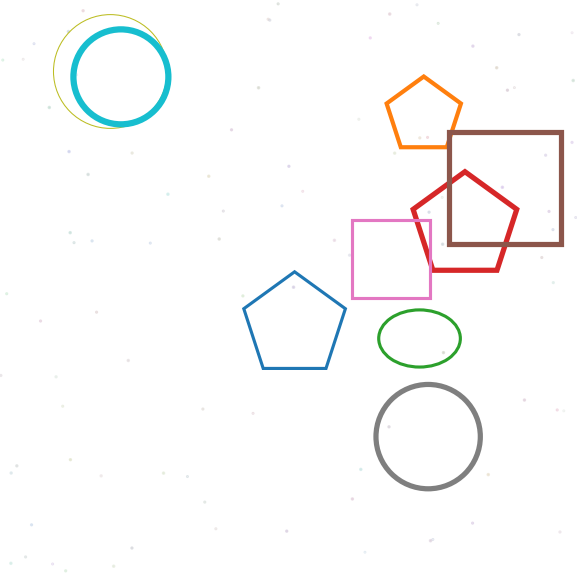[{"shape": "pentagon", "thickness": 1.5, "radius": 0.46, "center": [0.51, 0.436]}, {"shape": "pentagon", "thickness": 2, "radius": 0.34, "center": [0.734, 0.799]}, {"shape": "oval", "thickness": 1.5, "radius": 0.35, "center": [0.726, 0.413]}, {"shape": "pentagon", "thickness": 2.5, "radius": 0.47, "center": [0.805, 0.607]}, {"shape": "square", "thickness": 2.5, "radius": 0.48, "center": [0.874, 0.673]}, {"shape": "square", "thickness": 1.5, "radius": 0.34, "center": [0.677, 0.55]}, {"shape": "circle", "thickness": 2.5, "radius": 0.45, "center": [0.741, 0.243]}, {"shape": "circle", "thickness": 0.5, "radius": 0.49, "center": [0.191, 0.875]}, {"shape": "circle", "thickness": 3, "radius": 0.41, "center": [0.209, 0.866]}]